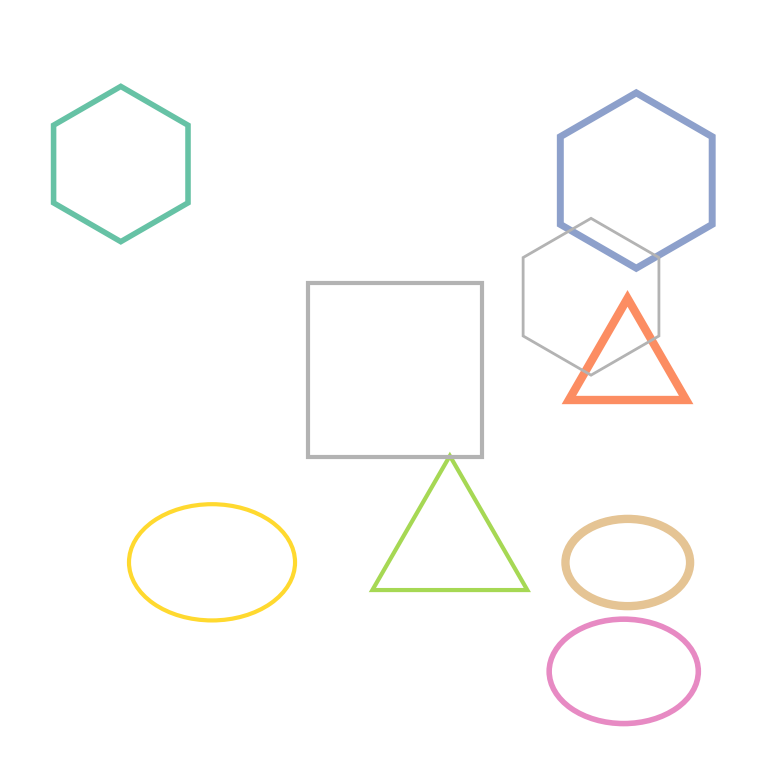[{"shape": "hexagon", "thickness": 2, "radius": 0.5, "center": [0.157, 0.787]}, {"shape": "triangle", "thickness": 3, "radius": 0.44, "center": [0.815, 0.524]}, {"shape": "hexagon", "thickness": 2.5, "radius": 0.57, "center": [0.826, 0.766]}, {"shape": "oval", "thickness": 2, "radius": 0.48, "center": [0.81, 0.128]}, {"shape": "triangle", "thickness": 1.5, "radius": 0.58, "center": [0.584, 0.292]}, {"shape": "oval", "thickness": 1.5, "radius": 0.54, "center": [0.275, 0.27]}, {"shape": "oval", "thickness": 3, "radius": 0.4, "center": [0.815, 0.269]}, {"shape": "square", "thickness": 1.5, "radius": 0.56, "center": [0.513, 0.519]}, {"shape": "hexagon", "thickness": 1, "radius": 0.51, "center": [0.768, 0.615]}]